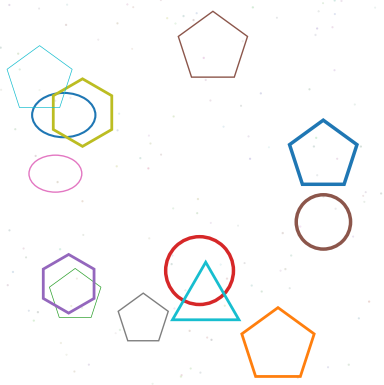[{"shape": "oval", "thickness": 1.5, "radius": 0.41, "center": [0.166, 0.701]}, {"shape": "pentagon", "thickness": 2.5, "radius": 0.46, "center": [0.84, 0.596]}, {"shape": "pentagon", "thickness": 2, "radius": 0.49, "center": [0.722, 0.102]}, {"shape": "pentagon", "thickness": 0.5, "radius": 0.35, "center": [0.195, 0.232]}, {"shape": "circle", "thickness": 2.5, "radius": 0.44, "center": [0.518, 0.297]}, {"shape": "hexagon", "thickness": 2, "radius": 0.38, "center": [0.178, 0.263]}, {"shape": "circle", "thickness": 2.5, "radius": 0.35, "center": [0.84, 0.424]}, {"shape": "pentagon", "thickness": 1, "radius": 0.47, "center": [0.553, 0.876]}, {"shape": "oval", "thickness": 1, "radius": 0.34, "center": [0.144, 0.549]}, {"shape": "pentagon", "thickness": 1, "radius": 0.34, "center": [0.372, 0.17]}, {"shape": "hexagon", "thickness": 2, "radius": 0.44, "center": [0.214, 0.708]}, {"shape": "triangle", "thickness": 2, "radius": 0.5, "center": [0.534, 0.219]}, {"shape": "pentagon", "thickness": 0.5, "radius": 0.44, "center": [0.103, 0.793]}]